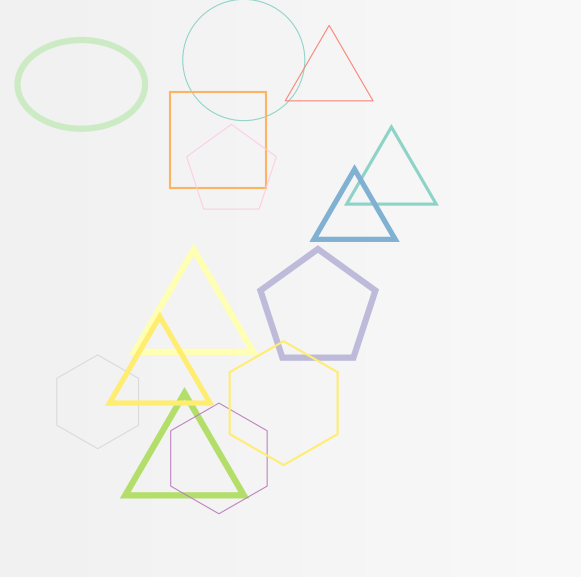[{"shape": "triangle", "thickness": 1.5, "radius": 0.45, "center": [0.673, 0.69]}, {"shape": "circle", "thickness": 0.5, "radius": 0.52, "center": [0.419, 0.895]}, {"shape": "triangle", "thickness": 3, "radius": 0.59, "center": [0.333, 0.449]}, {"shape": "pentagon", "thickness": 3, "radius": 0.52, "center": [0.547, 0.464]}, {"shape": "triangle", "thickness": 0.5, "radius": 0.44, "center": [0.566, 0.868]}, {"shape": "triangle", "thickness": 2.5, "radius": 0.4, "center": [0.61, 0.625]}, {"shape": "square", "thickness": 1, "radius": 0.41, "center": [0.375, 0.757]}, {"shape": "triangle", "thickness": 3, "radius": 0.59, "center": [0.317, 0.2]}, {"shape": "pentagon", "thickness": 0.5, "radius": 0.41, "center": [0.398, 0.703]}, {"shape": "hexagon", "thickness": 0.5, "radius": 0.41, "center": [0.168, 0.303]}, {"shape": "hexagon", "thickness": 0.5, "radius": 0.48, "center": [0.377, 0.205]}, {"shape": "oval", "thickness": 3, "radius": 0.55, "center": [0.14, 0.853]}, {"shape": "triangle", "thickness": 2.5, "radius": 0.5, "center": [0.275, 0.351]}, {"shape": "hexagon", "thickness": 1, "radius": 0.54, "center": [0.488, 0.301]}]